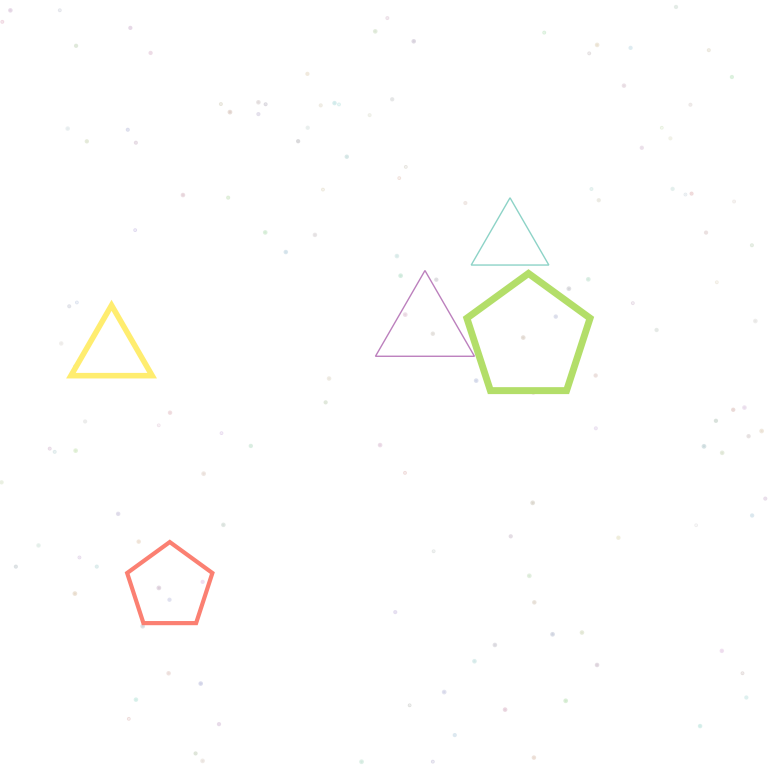[{"shape": "triangle", "thickness": 0.5, "radius": 0.29, "center": [0.662, 0.685]}, {"shape": "pentagon", "thickness": 1.5, "radius": 0.29, "center": [0.22, 0.238]}, {"shape": "pentagon", "thickness": 2.5, "radius": 0.42, "center": [0.686, 0.561]}, {"shape": "triangle", "thickness": 0.5, "radius": 0.37, "center": [0.552, 0.574]}, {"shape": "triangle", "thickness": 2, "radius": 0.3, "center": [0.145, 0.543]}]